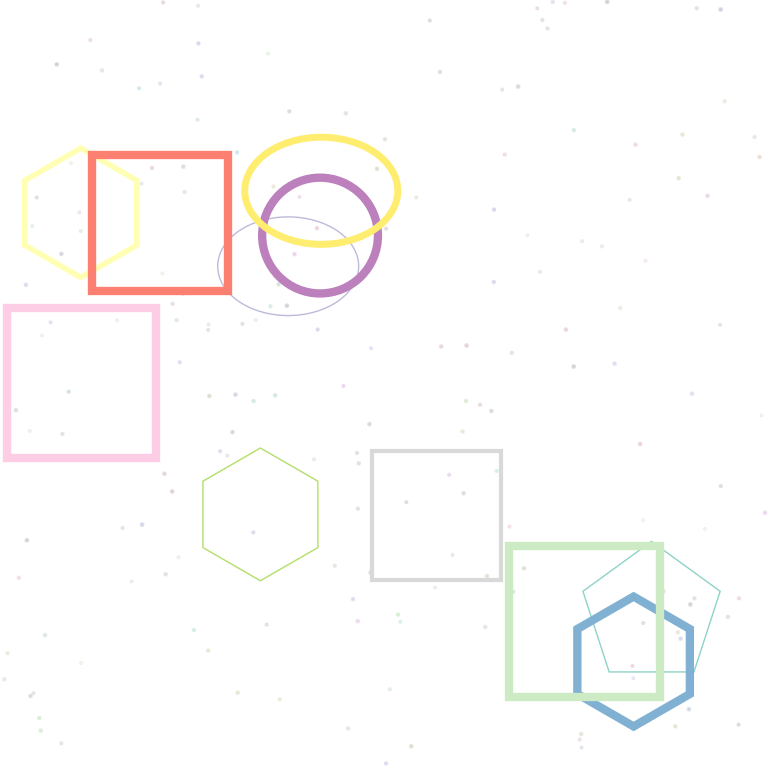[{"shape": "pentagon", "thickness": 0.5, "radius": 0.47, "center": [0.846, 0.203]}, {"shape": "hexagon", "thickness": 2, "radius": 0.42, "center": [0.105, 0.724]}, {"shape": "oval", "thickness": 0.5, "radius": 0.46, "center": [0.374, 0.654]}, {"shape": "square", "thickness": 3, "radius": 0.44, "center": [0.207, 0.71]}, {"shape": "hexagon", "thickness": 3, "radius": 0.42, "center": [0.823, 0.141]}, {"shape": "hexagon", "thickness": 0.5, "radius": 0.43, "center": [0.338, 0.332]}, {"shape": "square", "thickness": 3, "radius": 0.49, "center": [0.106, 0.503]}, {"shape": "square", "thickness": 1.5, "radius": 0.42, "center": [0.567, 0.33]}, {"shape": "circle", "thickness": 3, "radius": 0.38, "center": [0.416, 0.694]}, {"shape": "square", "thickness": 3, "radius": 0.49, "center": [0.759, 0.193]}, {"shape": "oval", "thickness": 2.5, "radius": 0.5, "center": [0.417, 0.752]}]